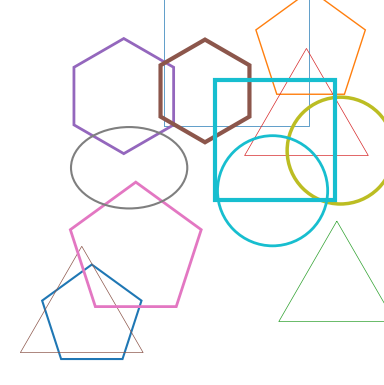[{"shape": "pentagon", "thickness": 1.5, "radius": 0.68, "center": [0.238, 0.177]}, {"shape": "square", "thickness": 0.5, "radius": 0.94, "center": [0.613, 0.86]}, {"shape": "pentagon", "thickness": 1, "radius": 0.75, "center": [0.807, 0.876]}, {"shape": "triangle", "thickness": 0.5, "radius": 0.87, "center": [0.875, 0.252]}, {"shape": "triangle", "thickness": 0.5, "radius": 0.93, "center": [0.796, 0.689]}, {"shape": "hexagon", "thickness": 2, "radius": 0.75, "center": [0.322, 0.75]}, {"shape": "hexagon", "thickness": 3, "radius": 0.67, "center": [0.532, 0.764]}, {"shape": "triangle", "thickness": 0.5, "radius": 0.92, "center": [0.212, 0.176]}, {"shape": "pentagon", "thickness": 2, "radius": 0.89, "center": [0.353, 0.348]}, {"shape": "oval", "thickness": 1.5, "radius": 0.76, "center": [0.335, 0.564]}, {"shape": "circle", "thickness": 2.5, "radius": 0.69, "center": [0.885, 0.609]}, {"shape": "circle", "thickness": 2, "radius": 0.72, "center": [0.708, 0.505]}, {"shape": "square", "thickness": 3, "radius": 0.78, "center": [0.715, 0.637]}]